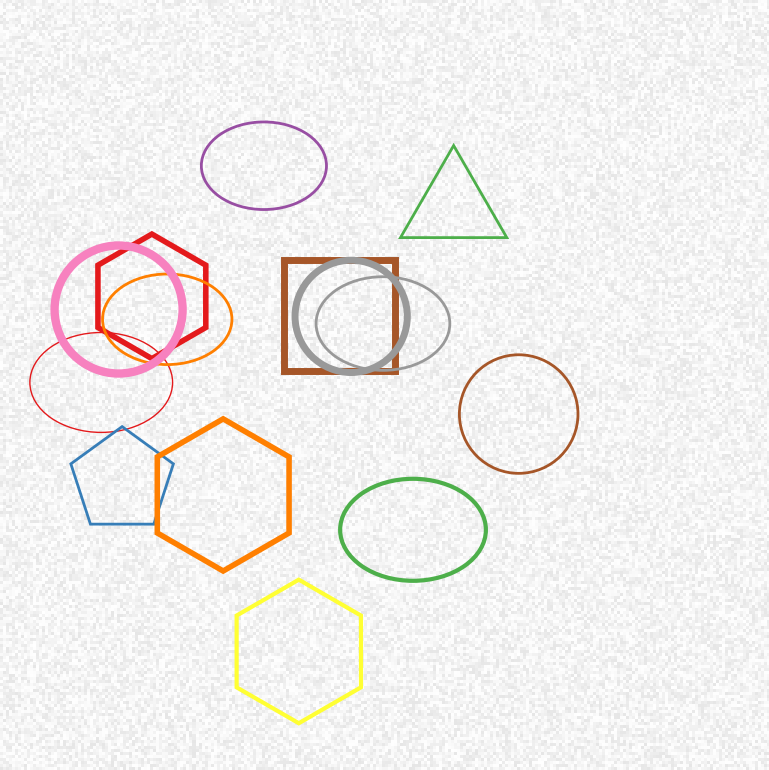[{"shape": "hexagon", "thickness": 2, "radius": 0.4, "center": [0.197, 0.615]}, {"shape": "oval", "thickness": 0.5, "radius": 0.46, "center": [0.131, 0.503]}, {"shape": "pentagon", "thickness": 1, "radius": 0.35, "center": [0.159, 0.376]}, {"shape": "triangle", "thickness": 1, "radius": 0.4, "center": [0.589, 0.731]}, {"shape": "oval", "thickness": 1.5, "radius": 0.47, "center": [0.536, 0.312]}, {"shape": "oval", "thickness": 1, "radius": 0.41, "center": [0.343, 0.785]}, {"shape": "hexagon", "thickness": 2, "radius": 0.49, "center": [0.29, 0.357]}, {"shape": "oval", "thickness": 1, "radius": 0.42, "center": [0.217, 0.585]}, {"shape": "hexagon", "thickness": 1.5, "radius": 0.47, "center": [0.388, 0.154]}, {"shape": "square", "thickness": 2.5, "radius": 0.36, "center": [0.441, 0.59]}, {"shape": "circle", "thickness": 1, "radius": 0.39, "center": [0.674, 0.462]}, {"shape": "circle", "thickness": 3, "radius": 0.42, "center": [0.154, 0.598]}, {"shape": "circle", "thickness": 2.5, "radius": 0.36, "center": [0.456, 0.589]}, {"shape": "oval", "thickness": 1, "radius": 0.43, "center": [0.497, 0.58]}]